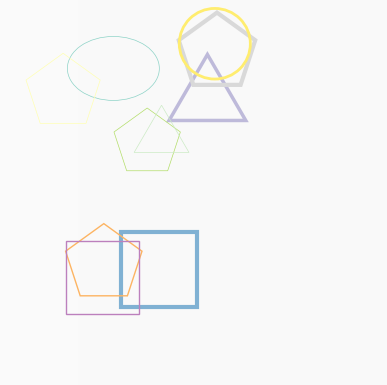[{"shape": "oval", "thickness": 0.5, "radius": 0.59, "center": [0.293, 0.822]}, {"shape": "pentagon", "thickness": 0.5, "radius": 0.5, "center": [0.163, 0.761]}, {"shape": "triangle", "thickness": 2.5, "radius": 0.57, "center": [0.535, 0.744]}, {"shape": "square", "thickness": 3, "radius": 0.49, "center": [0.411, 0.3]}, {"shape": "pentagon", "thickness": 1, "radius": 0.52, "center": [0.268, 0.316]}, {"shape": "pentagon", "thickness": 0.5, "radius": 0.45, "center": [0.38, 0.629]}, {"shape": "pentagon", "thickness": 3, "radius": 0.52, "center": [0.56, 0.864]}, {"shape": "square", "thickness": 1, "radius": 0.47, "center": [0.264, 0.279]}, {"shape": "triangle", "thickness": 0.5, "radius": 0.41, "center": [0.417, 0.645]}, {"shape": "circle", "thickness": 2, "radius": 0.46, "center": [0.554, 0.886]}]